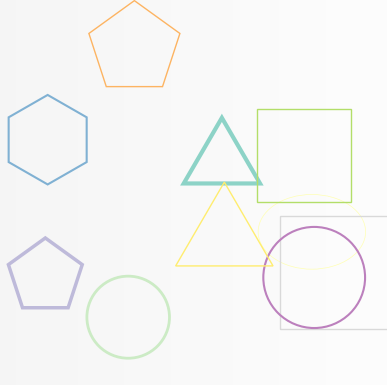[{"shape": "triangle", "thickness": 3, "radius": 0.57, "center": [0.573, 0.58]}, {"shape": "oval", "thickness": 0.5, "radius": 0.69, "center": [0.805, 0.398]}, {"shape": "pentagon", "thickness": 2.5, "radius": 0.5, "center": [0.117, 0.282]}, {"shape": "hexagon", "thickness": 1.5, "radius": 0.58, "center": [0.123, 0.637]}, {"shape": "pentagon", "thickness": 1, "radius": 0.62, "center": [0.347, 0.875]}, {"shape": "square", "thickness": 1, "radius": 0.6, "center": [0.785, 0.595]}, {"shape": "square", "thickness": 1, "radius": 0.74, "center": [0.87, 0.292]}, {"shape": "circle", "thickness": 1.5, "radius": 0.66, "center": [0.811, 0.279]}, {"shape": "circle", "thickness": 2, "radius": 0.53, "center": [0.331, 0.176]}, {"shape": "triangle", "thickness": 1, "radius": 0.73, "center": [0.579, 0.382]}]